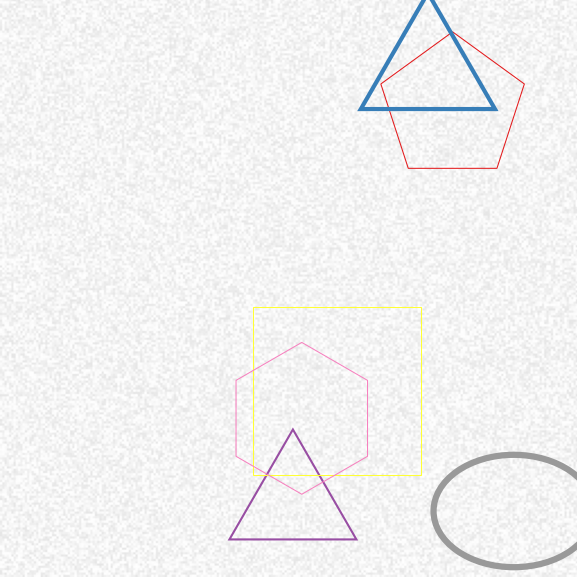[{"shape": "pentagon", "thickness": 0.5, "radius": 0.65, "center": [0.784, 0.813]}, {"shape": "triangle", "thickness": 2, "radius": 0.67, "center": [0.741, 0.877]}, {"shape": "triangle", "thickness": 1, "radius": 0.63, "center": [0.507, 0.129]}, {"shape": "square", "thickness": 0.5, "radius": 0.73, "center": [0.583, 0.322]}, {"shape": "hexagon", "thickness": 0.5, "radius": 0.66, "center": [0.523, 0.275]}, {"shape": "oval", "thickness": 3, "radius": 0.7, "center": [0.89, 0.114]}]